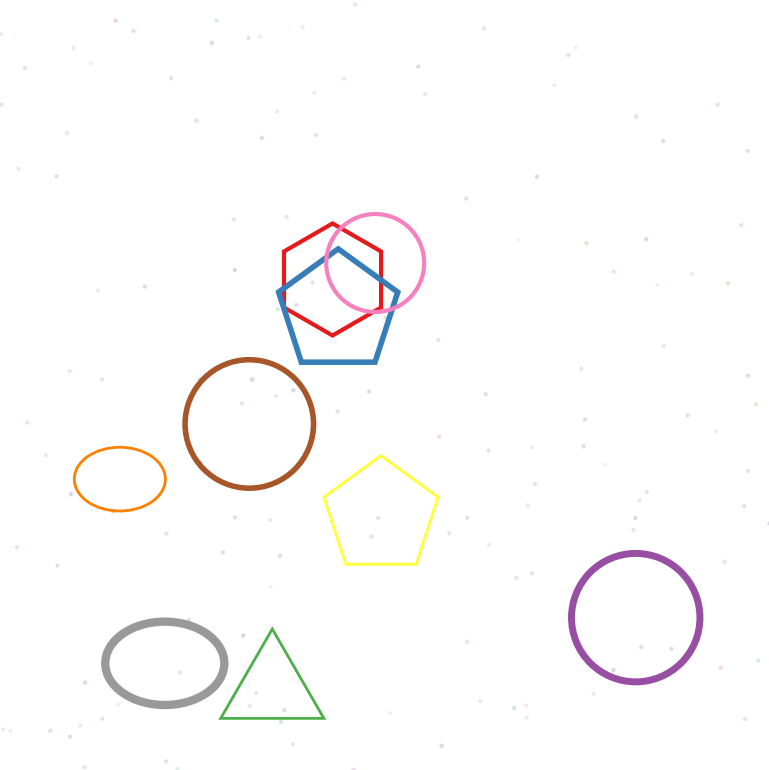[{"shape": "hexagon", "thickness": 1.5, "radius": 0.36, "center": [0.432, 0.637]}, {"shape": "pentagon", "thickness": 2, "radius": 0.41, "center": [0.439, 0.595]}, {"shape": "triangle", "thickness": 1, "radius": 0.39, "center": [0.354, 0.106]}, {"shape": "circle", "thickness": 2.5, "radius": 0.42, "center": [0.826, 0.198]}, {"shape": "oval", "thickness": 1, "radius": 0.3, "center": [0.156, 0.378]}, {"shape": "pentagon", "thickness": 1, "radius": 0.39, "center": [0.495, 0.33]}, {"shape": "circle", "thickness": 2, "radius": 0.42, "center": [0.324, 0.449]}, {"shape": "circle", "thickness": 1.5, "radius": 0.32, "center": [0.487, 0.658]}, {"shape": "oval", "thickness": 3, "radius": 0.39, "center": [0.214, 0.139]}]